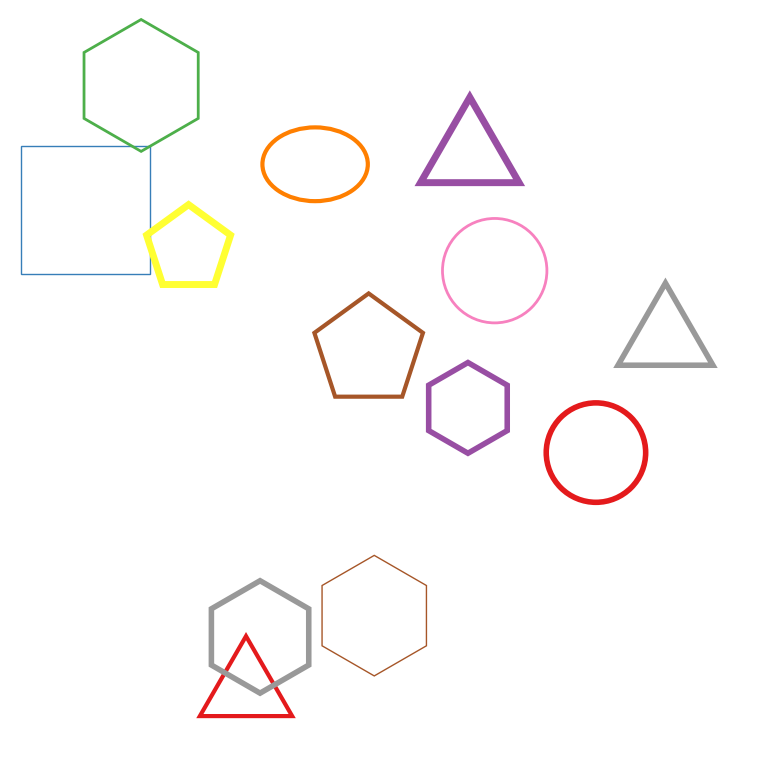[{"shape": "circle", "thickness": 2, "radius": 0.32, "center": [0.774, 0.412]}, {"shape": "triangle", "thickness": 1.5, "radius": 0.35, "center": [0.319, 0.105]}, {"shape": "square", "thickness": 0.5, "radius": 0.42, "center": [0.111, 0.727]}, {"shape": "hexagon", "thickness": 1, "radius": 0.43, "center": [0.183, 0.889]}, {"shape": "triangle", "thickness": 2.5, "radius": 0.37, "center": [0.61, 0.8]}, {"shape": "hexagon", "thickness": 2, "radius": 0.29, "center": [0.608, 0.47]}, {"shape": "oval", "thickness": 1.5, "radius": 0.34, "center": [0.409, 0.787]}, {"shape": "pentagon", "thickness": 2.5, "radius": 0.29, "center": [0.245, 0.677]}, {"shape": "hexagon", "thickness": 0.5, "radius": 0.39, "center": [0.486, 0.2]}, {"shape": "pentagon", "thickness": 1.5, "radius": 0.37, "center": [0.479, 0.545]}, {"shape": "circle", "thickness": 1, "radius": 0.34, "center": [0.642, 0.648]}, {"shape": "hexagon", "thickness": 2, "radius": 0.36, "center": [0.338, 0.173]}, {"shape": "triangle", "thickness": 2, "radius": 0.36, "center": [0.864, 0.561]}]